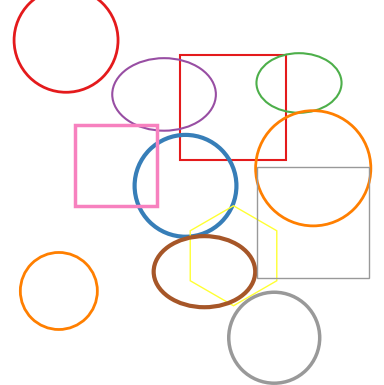[{"shape": "circle", "thickness": 2, "radius": 0.68, "center": [0.172, 0.895]}, {"shape": "square", "thickness": 1.5, "radius": 0.68, "center": [0.605, 0.721]}, {"shape": "circle", "thickness": 3, "radius": 0.66, "center": [0.482, 0.517]}, {"shape": "oval", "thickness": 1.5, "radius": 0.55, "center": [0.777, 0.785]}, {"shape": "oval", "thickness": 1.5, "radius": 0.67, "center": [0.426, 0.755]}, {"shape": "circle", "thickness": 2, "radius": 0.75, "center": [0.814, 0.563]}, {"shape": "circle", "thickness": 2, "radius": 0.5, "center": [0.153, 0.244]}, {"shape": "hexagon", "thickness": 1, "radius": 0.65, "center": [0.607, 0.336]}, {"shape": "oval", "thickness": 3, "radius": 0.66, "center": [0.531, 0.294]}, {"shape": "square", "thickness": 2.5, "radius": 0.53, "center": [0.301, 0.57]}, {"shape": "circle", "thickness": 2.5, "radius": 0.59, "center": [0.712, 0.123]}, {"shape": "square", "thickness": 1, "radius": 0.72, "center": [0.813, 0.422]}]